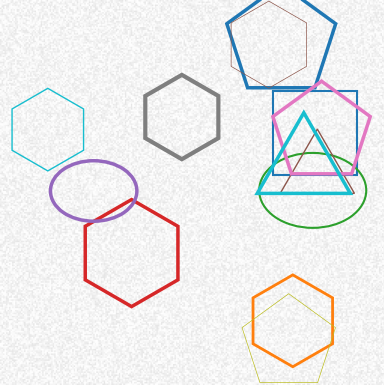[{"shape": "pentagon", "thickness": 2.5, "radius": 0.74, "center": [0.731, 0.892]}, {"shape": "square", "thickness": 1.5, "radius": 0.54, "center": [0.818, 0.654]}, {"shape": "hexagon", "thickness": 2, "radius": 0.6, "center": [0.761, 0.167]}, {"shape": "oval", "thickness": 1.5, "radius": 0.7, "center": [0.812, 0.505]}, {"shape": "hexagon", "thickness": 2.5, "radius": 0.69, "center": [0.342, 0.343]}, {"shape": "oval", "thickness": 2.5, "radius": 0.56, "center": [0.243, 0.504]}, {"shape": "hexagon", "thickness": 0.5, "radius": 0.57, "center": [0.698, 0.884]}, {"shape": "triangle", "thickness": 1, "radius": 0.56, "center": [0.824, 0.553]}, {"shape": "pentagon", "thickness": 2.5, "radius": 0.66, "center": [0.835, 0.656]}, {"shape": "hexagon", "thickness": 3, "radius": 0.55, "center": [0.472, 0.696]}, {"shape": "pentagon", "thickness": 0.5, "radius": 0.64, "center": [0.75, 0.11]}, {"shape": "triangle", "thickness": 2.5, "radius": 0.7, "center": [0.789, 0.567]}, {"shape": "hexagon", "thickness": 1, "radius": 0.54, "center": [0.124, 0.663]}]